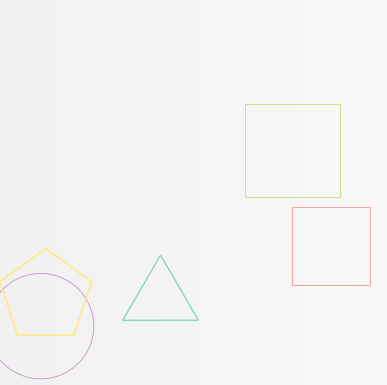[{"shape": "triangle", "thickness": 1, "radius": 0.56, "center": [0.414, 0.224]}, {"shape": "square", "thickness": 0.5, "radius": 0.51, "center": [0.853, 0.36]}, {"shape": "square", "thickness": 0.5, "radius": 0.61, "center": [0.755, 0.609]}, {"shape": "circle", "thickness": 0.5, "radius": 0.68, "center": [0.105, 0.153]}, {"shape": "pentagon", "thickness": 1, "radius": 0.62, "center": [0.118, 0.23]}]